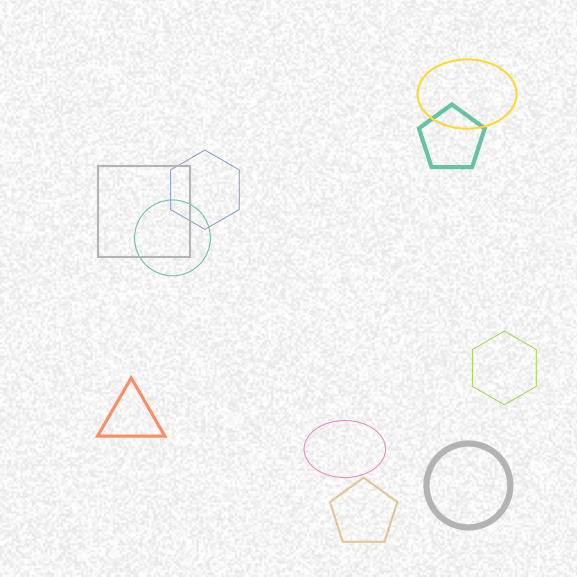[{"shape": "pentagon", "thickness": 2, "radius": 0.3, "center": [0.782, 0.758]}, {"shape": "circle", "thickness": 0.5, "radius": 0.33, "center": [0.299, 0.587]}, {"shape": "triangle", "thickness": 1.5, "radius": 0.34, "center": [0.227, 0.278]}, {"shape": "hexagon", "thickness": 0.5, "radius": 0.34, "center": [0.355, 0.671]}, {"shape": "oval", "thickness": 0.5, "radius": 0.35, "center": [0.597, 0.222]}, {"shape": "hexagon", "thickness": 0.5, "radius": 0.32, "center": [0.873, 0.362]}, {"shape": "oval", "thickness": 1, "radius": 0.43, "center": [0.809, 0.836]}, {"shape": "pentagon", "thickness": 1, "radius": 0.31, "center": [0.63, 0.111]}, {"shape": "square", "thickness": 1, "radius": 0.39, "center": [0.249, 0.633]}, {"shape": "circle", "thickness": 3, "radius": 0.36, "center": [0.811, 0.158]}]